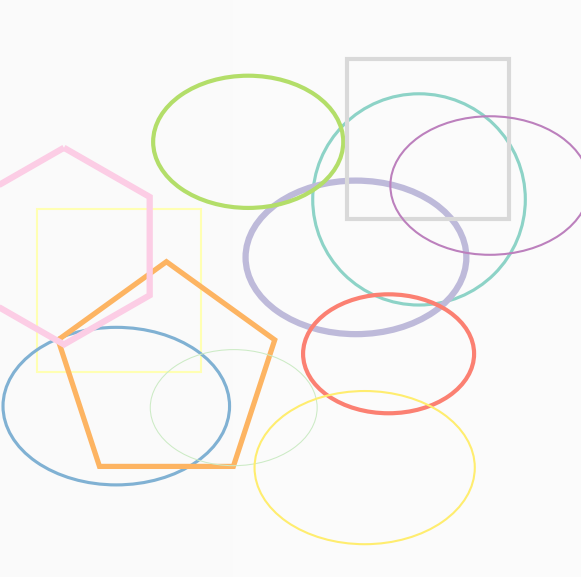[{"shape": "circle", "thickness": 1.5, "radius": 0.91, "center": [0.721, 0.654]}, {"shape": "square", "thickness": 1, "radius": 0.71, "center": [0.205, 0.495]}, {"shape": "oval", "thickness": 3, "radius": 0.95, "center": [0.612, 0.553]}, {"shape": "oval", "thickness": 2, "radius": 0.74, "center": [0.669, 0.386]}, {"shape": "oval", "thickness": 1.5, "radius": 0.97, "center": [0.2, 0.296]}, {"shape": "pentagon", "thickness": 2.5, "radius": 0.98, "center": [0.286, 0.35]}, {"shape": "oval", "thickness": 2, "radius": 0.82, "center": [0.427, 0.754]}, {"shape": "hexagon", "thickness": 3, "radius": 0.85, "center": [0.11, 0.573]}, {"shape": "square", "thickness": 2, "radius": 0.69, "center": [0.736, 0.758]}, {"shape": "oval", "thickness": 1, "radius": 0.86, "center": [0.843, 0.678]}, {"shape": "oval", "thickness": 0.5, "radius": 0.72, "center": [0.402, 0.293]}, {"shape": "oval", "thickness": 1, "radius": 0.95, "center": [0.627, 0.189]}]